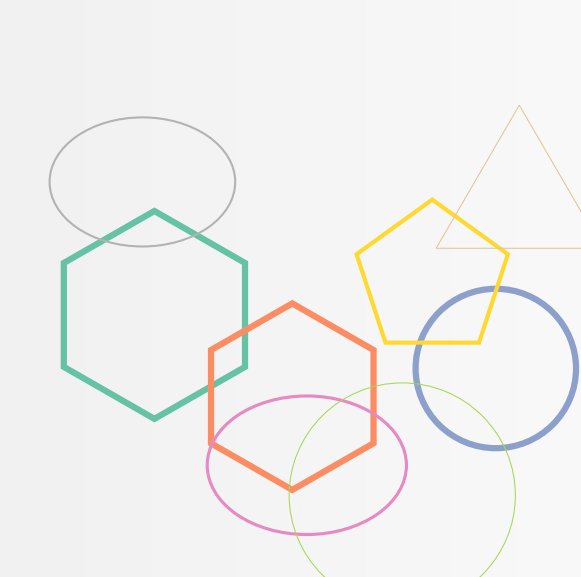[{"shape": "hexagon", "thickness": 3, "radius": 0.9, "center": [0.266, 0.454]}, {"shape": "hexagon", "thickness": 3, "radius": 0.81, "center": [0.503, 0.312]}, {"shape": "circle", "thickness": 3, "radius": 0.69, "center": [0.853, 0.361]}, {"shape": "oval", "thickness": 1.5, "radius": 0.86, "center": [0.528, 0.194]}, {"shape": "circle", "thickness": 0.5, "radius": 0.97, "center": [0.692, 0.141]}, {"shape": "pentagon", "thickness": 2, "radius": 0.68, "center": [0.744, 0.517]}, {"shape": "triangle", "thickness": 0.5, "radius": 0.83, "center": [0.893, 0.652]}, {"shape": "oval", "thickness": 1, "radius": 0.8, "center": [0.245, 0.684]}]